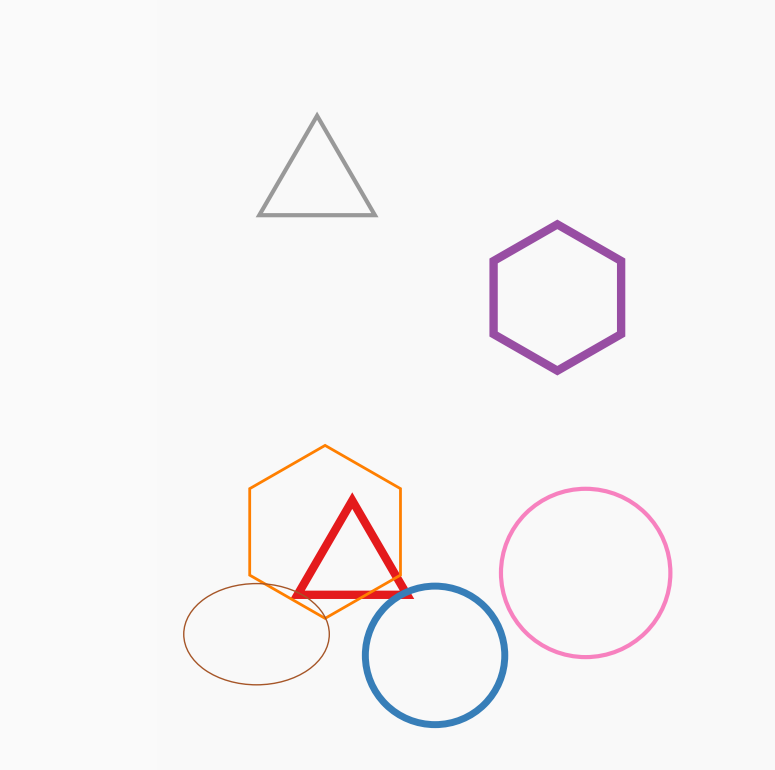[{"shape": "triangle", "thickness": 3, "radius": 0.41, "center": [0.455, 0.268]}, {"shape": "circle", "thickness": 2.5, "radius": 0.45, "center": [0.561, 0.149]}, {"shape": "hexagon", "thickness": 3, "radius": 0.48, "center": [0.719, 0.614]}, {"shape": "hexagon", "thickness": 1, "radius": 0.56, "center": [0.419, 0.309]}, {"shape": "oval", "thickness": 0.5, "radius": 0.47, "center": [0.331, 0.176]}, {"shape": "circle", "thickness": 1.5, "radius": 0.55, "center": [0.756, 0.256]}, {"shape": "triangle", "thickness": 1.5, "radius": 0.43, "center": [0.409, 0.764]}]